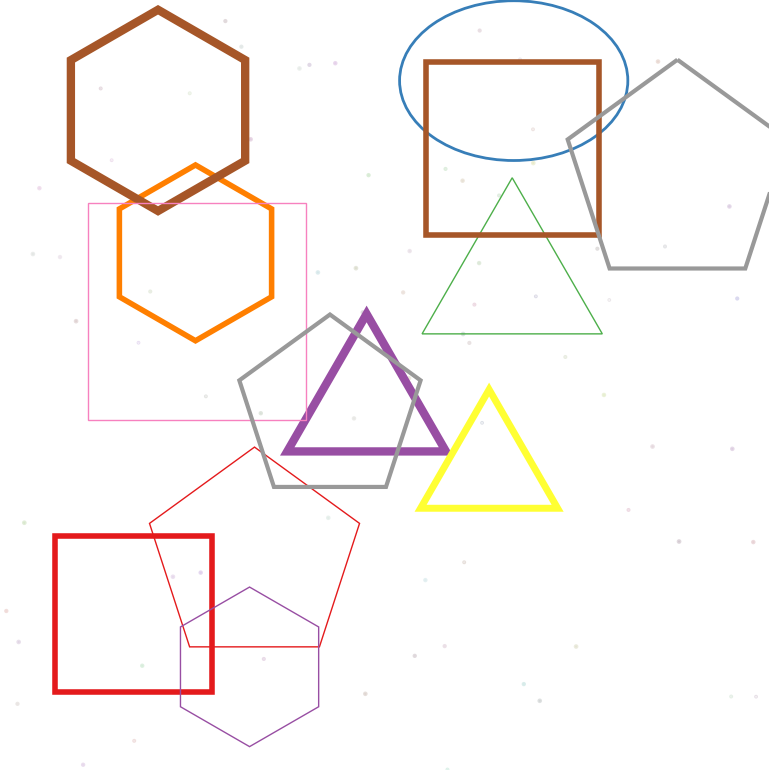[{"shape": "square", "thickness": 2, "radius": 0.51, "center": [0.173, 0.202]}, {"shape": "pentagon", "thickness": 0.5, "radius": 0.72, "center": [0.331, 0.276]}, {"shape": "oval", "thickness": 1, "radius": 0.74, "center": [0.667, 0.895]}, {"shape": "triangle", "thickness": 0.5, "radius": 0.68, "center": [0.665, 0.634]}, {"shape": "triangle", "thickness": 3, "radius": 0.6, "center": [0.476, 0.473]}, {"shape": "hexagon", "thickness": 0.5, "radius": 0.52, "center": [0.324, 0.134]}, {"shape": "hexagon", "thickness": 2, "radius": 0.57, "center": [0.254, 0.672]}, {"shape": "triangle", "thickness": 2.5, "radius": 0.51, "center": [0.635, 0.391]}, {"shape": "square", "thickness": 2, "radius": 0.56, "center": [0.665, 0.807]}, {"shape": "hexagon", "thickness": 3, "radius": 0.65, "center": [0.205, 0.857]}, {"shape": "square", "thickness": 0.5, "radius": 0.71, "center": [0.256, 0.595]}, {"shape": "pentagon", "thickness": 1.5, "radius": 0.62, "center": [0.429, 0.468]}, {"shape": "pentagon", "thickness": 1.5, "radius": 0.75, "center": [0.88, 0.773]}]